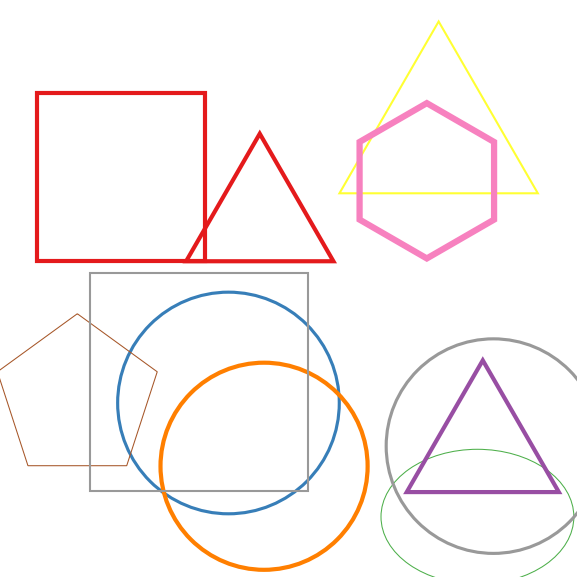[{"shape": "triangle", "thickness": 2, "radius": 0.74, "center": [0.45, 0.62]}, {"shape": "square", "thickness": 2, "radius": 0.73, "center": [0.209, 0.693]}, {"shape": "circle", "thickness": 1.5, "radius": 0.96, "center": [0.396, 0.301]}, {"shape": "oval", "thickness": 0.5, "radius": 0.83, "center": [0.827, 0.104]}, {"shape": "triangle", "thickness": 2, "radius": 0.76, "center": [0.836, 0.223]}, {"shape": "circle", "thickness": 2, "radius": 0.9, "center": [0.457, 0.192]}, {"shape": "triangle", "thickness": 1, "radius": 0.99, "center": [0.76, 0.764]}, {"shape": "pentagon", "thickness": 0.5, "radius": 0.73, "center": [0.134, 0.31]}, {"shape": "hexagon", "thickness": 3, "radius": 0.67, "center": [0.739, 0.686]}, {"shape": "circle", "thickness": 1.5, "radius": 0.93, "center": [0.854, 0.227]}, {"shape": "square", "thickness": 1, "radius": 0.94, "center": [0.344, 0.338]}]